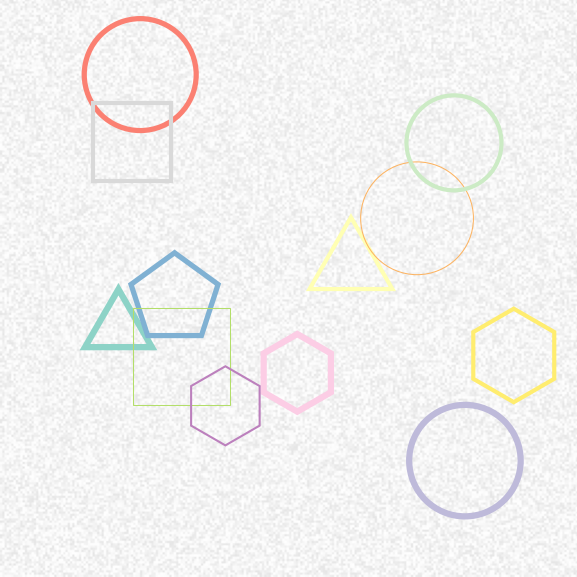[{"shape": "triangle", "thickness": 3, "radius": 0.33, "center": [0.205, 0.431]}, {"shape": "triangle", "thickness": 2, "radius": 0.41, "center": [0.608, 0.54]}, {"shape": "circle", "thickness": 3, "radius": 0.48, "center": [0.805, 0.202]}, {"shape": "circle", "thickness": 2.5, "radius": 0.48, "center": [0.243, 0.87]}, {"shape": "pentagon", "thickness": 2.5, "radius": 0.4, "center": [0.302, 0.482]}, {"shape": "circle", "thickness": 0.5, "radius": 0.49, "center": [0.722, 0.621]}, {"shape": "square", "thickness": 0.5, "radius": 0.42, "center": [0.314, 0.382]}, {"shape": "hexagon", "thickness": 3, "radius": 0.34, "center": [0.515, 0.354]}, {"shape": "square", "thickness": 2, "radius": 0.34, "center": [0.229, 0.753]}, {"shape": "hexagon", "thickness": 1, "radius": 0.34, "center": [0.39, 0.296]}, {"shape": "circle", "thickness": 2, "radius": 0.41, "center": [0.786, 0.752]}, {"shape": "hexagon", "thickness": 2, "radius": 0.4, "center": [0.89, 0.384]}]